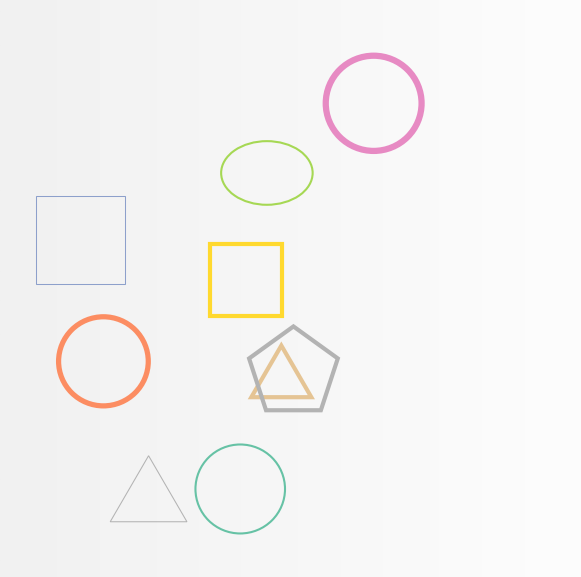[{"shape": "circle", "thickness": 1, "radius": 0.39, "center": [0.413, 0.152]}, {"shape": "circle", "thickness": 2.5, "radius": 0.39, "center": [0.178, 0.373]}, {"shape": "square", "thickness": 0.5, "radius": 0.38, "center": [0.138, 0.584]}, {"shape": "circle", "thickness": 3, "radius": 0.41, "center": [0.643, 0.82]}, {"shape": "oval", "thickness": 1, "radius": 0.39, "center": [0.459, 0.7]}, {"shape": "square", "thickness": 2, "radius": 0.31, "center": [0.423, 0.514]}, {"shape": "triangle", "thickness": 2, "radius": 0.3, "center": [0.484, 0.341]}, {"shape": "pentagon", "thickness": 2, "radius": 0.4, "center": [0.505, 0.354]}, {"shape": "triangle", "thickness": 0.5, "radius": 0.38, "center": [0.256, 0.134]}]